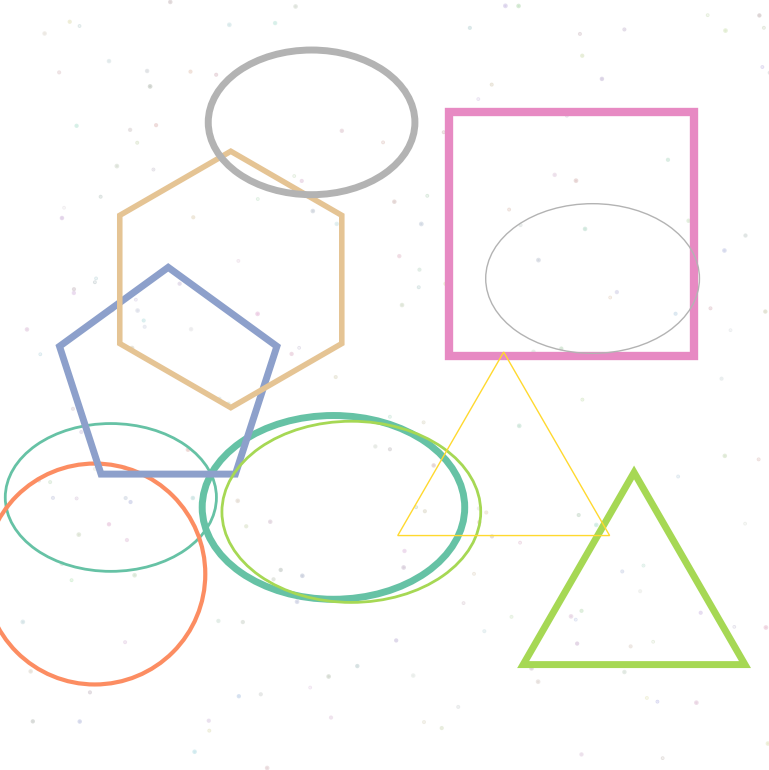[{"shape": "oval", "thickness": 2.5, "radius": 0.85, "center": [0.433, 0.341]}, {"shape": "oval", "thickness": 1, "radius": 0.69, "center": [0.144, 0.354]}, {"shape": "circle", "thickness": 1.5, "radius": 0.72, "center": [0.123, 0.255]}, {"shape": "pentagon", "thickness": 2.5, "radius": 0.74, "center": [0.218, 0.504]}, {"shape": "square", "thickness": 3, "radius": 0.79, "center": [0.742, 0.696]}, {"shape": "oval", "thickness": 1, "radius": 0.84, "center": [0.456, 0.335]}, {"shape": "triangle", "thickness": 2.5, "radius": 0.83, "center": [0.823, 0.22]}, {"shape": "triangle", "thickness": 0.5, "radius": 0.79, "center": [0.654, 0.384]}, {"shape": "hexagon", "thickness": 2, "radius": 0.83, "center": [0.3, 0.637]}, {"shape": "oval", "thickness": 0.5, "radius": 0.69, "center": [0.77, 0.638]}, {"shape": "oval", "thickness": 2.5, "radius": 0.67, "center": [0.405, 0.841]}]